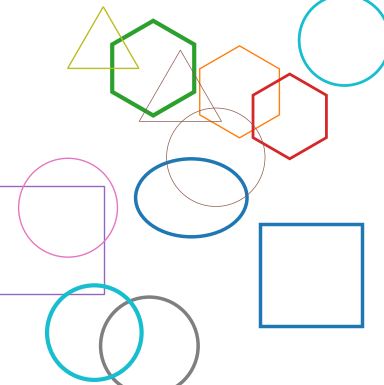[{"shape": "oval", "thickness": 2.5, "radius": 0.72, "center": [0.497, 0.486]}, {"shape": "square", "thickness": 2.5, "radius": 0.66, "center": [0.809, 0.286]}, {"shape": "hexagon", "thickness": 1, "radius": 0.6, "center": [0.622, 0.761]}, {"shape": "hexagon", "thickness": 3, "radius": 0.61, "center": [0.398, 0.823]}, {"shape": "hexagon", "thickness": 2, "radius": 0.55, "center": [0.753, 0.698]}, {"shape": "square", "thickness": 1, "radius": 0.7, "center": [0.129, 0.376]}, {"shape": "circle", "thickness": 0.5, "radius": 0.64, "center": [0.561, 0.592]}, {"shape": "triangle", "thickness": 0.5, "radius": 0.62, "center": [0.469, 0.746]}, {"shape": "circle", "thickness": 1, "radius": 0.64, "center": [0.177, 0.46]}, {"shape": "circle", "thickness": 2.5, "radius": 0.63, "center": [0.388, 0.102]}, {"shape": "triangle", "thickness": 1, "radius": 0.53, "center": [0.268, 0.876]}, {"shape": "circle", "thickness": 2, "radius": 0.59, "center": [0.895, 0.896]}, {"shape": "circle", "thickness": 3, "radius": 0.61, "center": [0.245, 0.136]}]